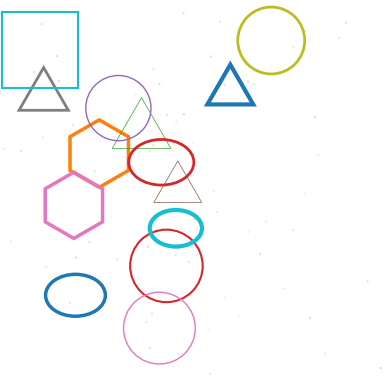[{"shape": "oval", "thickness": 2.5, "radius": 0.39, "center": [0.196, 0.233]}, {"shape": "triangle", "thickness": 3, "radius": 0.34, "center": [0.598, 0.763]}, {"shape": "hexagon", "thickness": 2.5, "radius": 0.44, "center": [0.258, 0.601]}, {"shape": "triangle", "thickness": 0.5, "radius": 0.44, "center": [0.368, 0.659]}, {"shape": "oval", "thickness": 2, "radius": 0.42, "center": [0.419, 0.579]}, {"shape": "circle", "thickness": 1.5, "radius": 0.47, "center": [0.432, 0.309]}, {"shape": "circle", "thickness": 1, "radius": 0.42, "center": [0.307, 0.719]}, {"shape": "triangle", "thickness": 0.5, "radius": 0.36, "center": [0.462, 0.51]}, {"shape": "circle", "thickness": 1, "radius": 0.47, "center": [0.414, 0.148]}, {"shape": "hexagon", "thickness": 2.5, "radius": 0.43, "center": [0.192, 0.467]}, {"shape": "triangle", "thickness": 2, "radius": 0.37, "center": [0.113, 0.751]}, {"shape": "circle", "thickness": 2, "radius": 0.43, "center": [0.705, 0.895]}, {"shape": "square", "thickness": 1.5, "radius": 0.49, "center": [0.103, 0.87]}, {"shape": "oval", "thickness": 3, "radius": 0.34, "center": [0.457, 0.407]}]